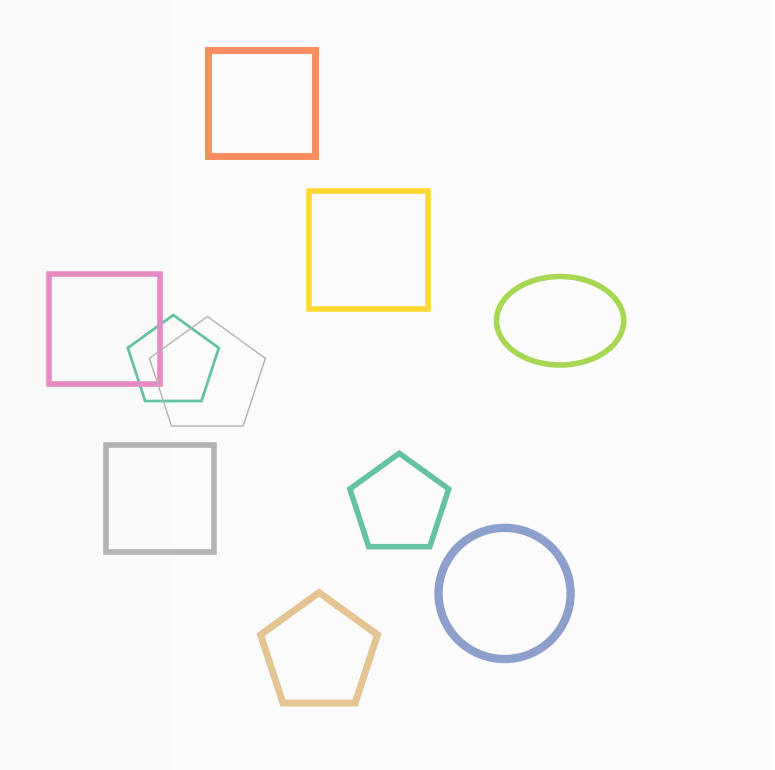[{"shape": "pentagon", "thickness": 2, "radius": 0.34, "center": [0.515, 0.344]}, {"shape": "pentagon", "thickness": 1, "radius": 0.31, "center": [0.224, 0.529]}, {"shape": "square", "thickness": 2.5, "radius": 0.34, "center": [0.337, 0.866]}, {"shape": "circle", "thickness": 3, "radius": 0.43, "center": [0.651, 0.229]}, {"shape": "square", "thickness": 2, "radius": 0.36, "center": [0.135, 0.573]}, {"shape": "oval", "thickness": 2, "radius": 0.41, "center": [0.723, 0.583]}, {"shape": "square", "thickness": 2, "radius": 0.38, "center": [0.476, 0.675]}, {"shape": "pentagon", "thickness": 2.5, "radius": 0.4, "center": [0.412, 0.151]}, {"shape": "square", "thickness": 2, "radius": 0.35, "center": [0.206, 0.353]}, {"shape": "pentagon", "thickness": 0.5, "radius": 0.39, "center": [0.268, 0.51]}]